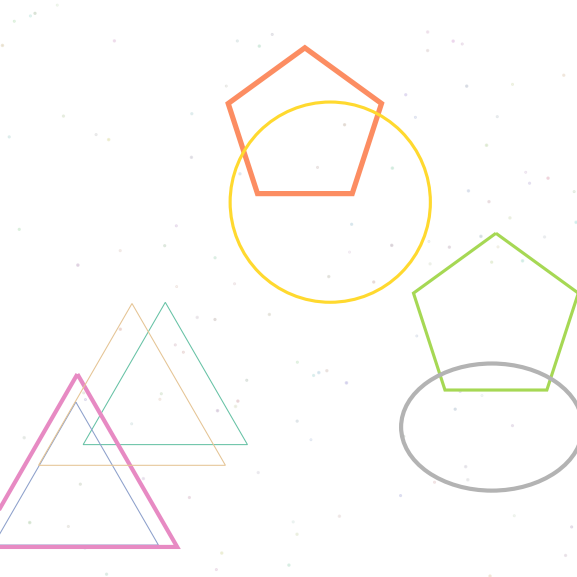[{"shape": "triangle", "thickness": 0.5, "radius": 0.82, "center": [0.286, 0.311]}, {"shape": "pentagon", "thickness": 2.5, "radius": 0.7, "center": [0.528, 0.777]}, {"shape": "triangle", "thickness": 0.5, "radius": 0.83, "center": [0.131, 0.138]}, {"shape": "triangle", "thickness": 2, "radius": 1.0, "center": [0.134, 0.152]}, {"shape": "pentagon", "thickness": 1.5, "radius": 0.75, "center": [0.859, 0.445]}, {"shape": "circle", "thickness": 1.5, "radius": 0.87, "center": [0.572, 0.649]}, {"shape": "triangle", "thickness": 0.5, "radius": 0.93, "center": [0.229, 0.287]}, {"shape": "oval", "thickness": 2, "radius": 0.79, "center": [0.852, 0.26]}]